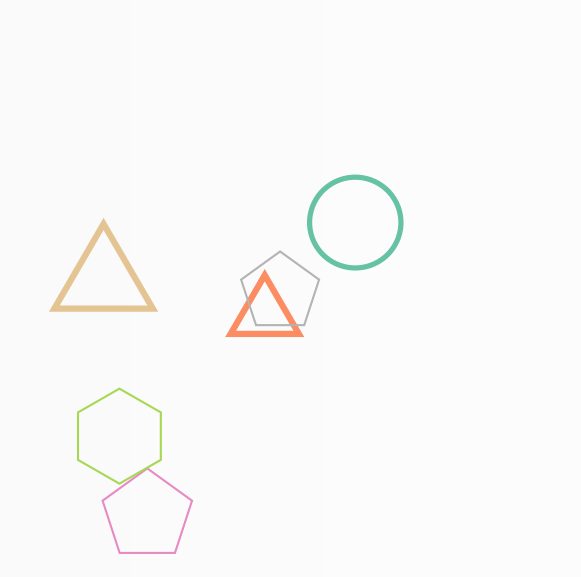[{"shape": "circle", "thickness": 2.5, "radius": 0.39, "center": [0.611, 0.614]}, {"shape": "triangle", "thickness": 3, "radius": 0.34, "center": [0.455, 0.455]}, {"shape": "pentagon", "thickness": 1, "radius": 0.4, "center": [0.253, 0.107]}, {"shape": "hexagon", "thickness": 1, "radius": 0.41, "center": [0.205, 0.244]}, {"shape": "triangle", "thickness": 3, "radius": 0.49, "center": [0.178, 0.514]}, {"shape": "pentagon", "thickness": 1, "radius": 0.35, "center": [0.482, 0.493]}]